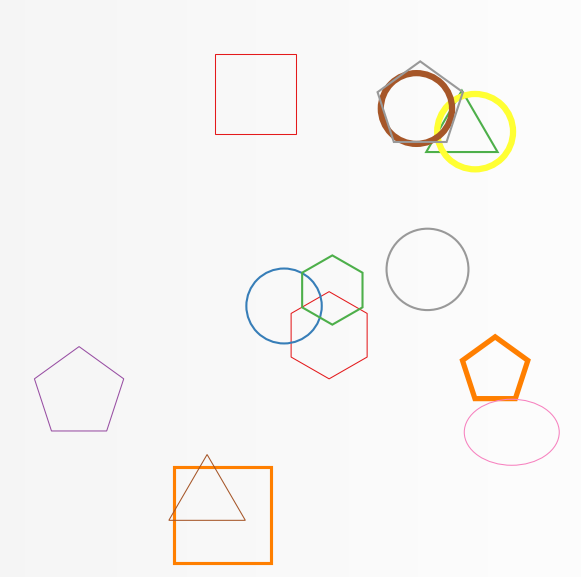[{"shape": "square", "thickness": 0.5, "radius": 0.35, "center": [0.44, 0.836]}, {"shape": "hexagon", "thickness": 0.5, "radius": 0.38, "center": [0.566, 0.419]}, {"shape": "circle", "thickness": 1, "radius": 0.32, "center": [0.489, 0.469]}, {"shape": "triangle", "thickness": 1, "radius": 0.35, "center": [0.795, 0.771]}, {"shape": "hexagon", "thickness": 1, "radius": 0.3, "center": [0.572, 0.497]}, {"shape": "pentagon", "thickness": 0.5, "radius": 0.4, "center": [0.136, 0.318]}, {"shape": "square", "thickness": 1.5, "radius": 0.42, "center": [0.383, 0.107]}, {"shape": "pentagon", "thickness": 2.5, "radius": 0.3, "center": [0.852, 0.357]}, {"shape": "circle", "thickness": 3, "radius": 0.33, "center": [0.817, 0.771]}, {"shape": "circle", "thickness": 3, "radius": 0.31, "center": [0.716, 0.811]}, {"shape": "triangle", "thickness": 0.5, "radius": 0.38, "center": [0.356, 0.136]}, {"shape": "oval", "thickness": 0.5, "radius": 0.41, "center": [0.88, 0.251]}, {"shape": "circle", "thickness": 1, "radius": 0.35, "center": [0.735, 0.533]}, {"shape": "pentagon", "thickness": 1, "radius": 0.39, "center": [0.723, 0.816]}]